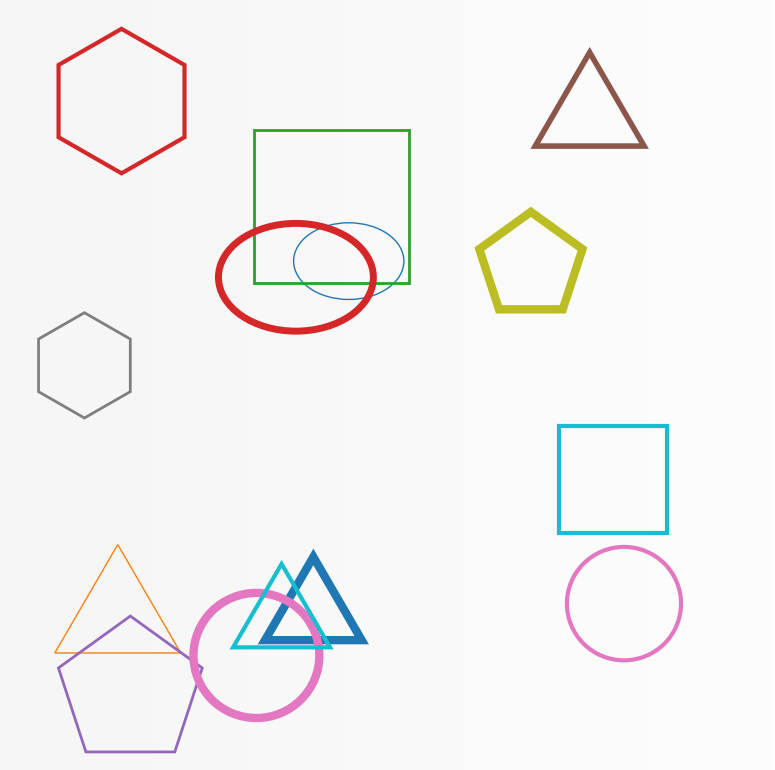[{"shape": "oval", "thickness": 0.5, "radius": 0.36, "center": [0.45, 0.661]}, {"shape": "triangle", "thickness": 3, "radius": 0.36, "center": [0.404, 0.205]}, {"shape": "triangle", "thickness": 0.5, "radius": 0.47, "center": [0.152, 0.199]}, {"shape": "square", "thickness": 1, "radius": 0.5, "center": [0.428, 0.731]}, {"shape": "oval", "thickness": 2.5, "radius": 0.5, "center": [0.382, 0.64]}, {"shape": "hexagon", "thickness": 1.5, "radius": 0.47, "center": [0.157, 0.869]}, {"shape": "pentagon", "thickness": 1, "radius": 0.49, "center": [0.168, 0.102]}, {"shape": "triangle", "thickness": 2, "radius": 0.41, "center": [0.761, 0.851]}, {"shape": "circle", "thickness": 1.5, "radius": 0.37, "center": [0.805, 0.216]}, {"shape": "circle", "thickness": 3, "radius": 0.41, "center": [0.331, 0.149]}, {"shape": "hexagon", "thickness": 1, "radius": 0.34, "center": [0.109, 0.526]}, {"shape": "pentagon", "thickness": 3, "radius": 0.35, "center": [0.685, 0.655]}, {"shape": "square", "thickness": 1.5, "radius": 0.35, "center": [0.791, 0.377]}, {"shape": "triangle", "thickness": 1.5, "radius": 0.36, "center": [0.363, 0.195]}]